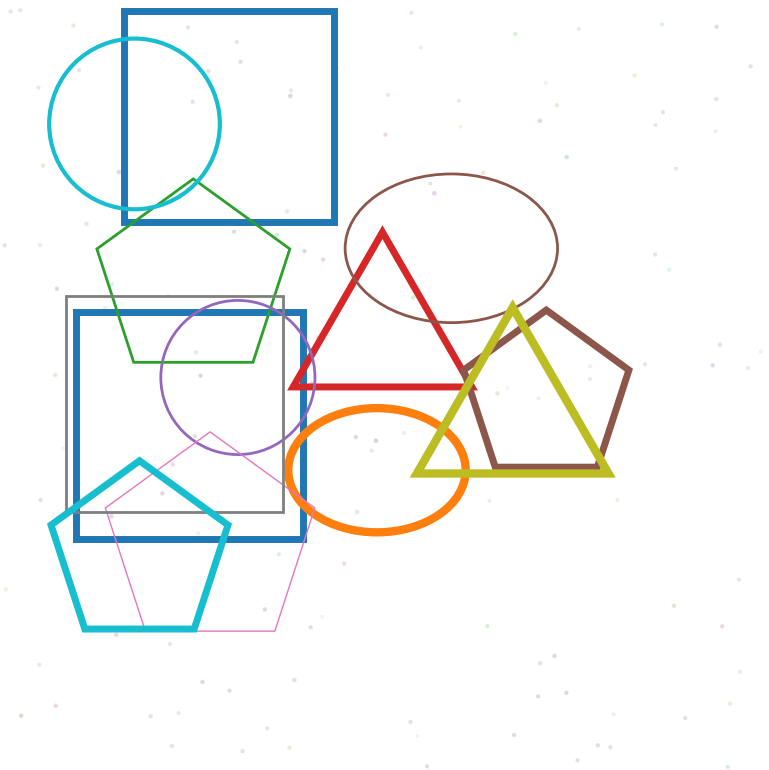[{"shape": "square", "thickness": 2.5, "radius": 0.68, "center": [0.297, 0.849]}, {"shape": "square", "thickness": 2.5, "radius": 0.74, "center": [0.246, 0.447]}, {"shape": "oval", "thickness": 3, "radius": 0.58, "center": [0.49, 0.389]}, {"shape": "pentagon", "thickness": 1, "radius": 0.66, "center": [0.251, 0.636]}, {"shape": "triangle", "thickness": 2.5, "radius": 0.67, "center": [0.497, 0.564]}, {"shape": "circle", "thickness": 1, "radius": 0.5, "center": [0.309, 0.51]}, {"shape": "oval", "thickness": 1, "radius": 0.69, "center": [0.586, 0.678]}, {"shape": "pentagon", "thickness": 2.5, "radius": 0.56, "center": [0.71, 0.485]}, {"shape": "pentagon", "thickness": 0.5, "radius": 0.72, "center": [0.273, 0.296]}, {"shape": "square", "thickness": 1, "radius": 0.7, "center": [0.227, 0.475]}, {"shape": "triangle", "thickness": 3, "radius": 0.72, "center": [0.666, 0.457]}, {"shape": "circle", "thickness": 1.5, "radius": 0.55, "center": [0.175, 0.839]}, {"shape": "pentagon", "thickness": 2.5, "radius": 0.6, "center": [0.181, 0.281]}]